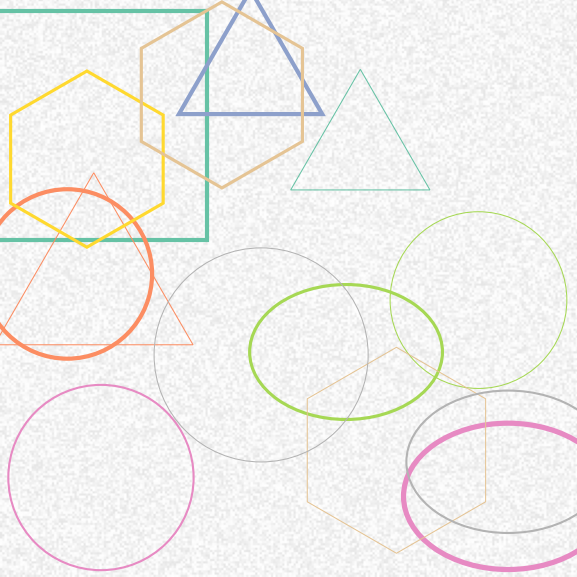[{"shape": "square", "thickness": 2, "radius": 0.99, "center": [0.161, 0.782]}, {"shape": "triangle", "thickness": 0.5, "radius": 0.7, "center": [0.624, 0.74]}, {"shape": "triangle", "thickness": 0.5, "radius": 0.99, "center": [0.162, 0.501]}, {"shape": "circle", "thickness": 2, "radius": 0.73, "center": [0.117, 0.525]}, {"shape": "triangle", "thickness": 2, "radius": 0.72, "center": [0.434, 0.873]}, {"shape": "circle", "thickness": 1, "radius": 0.8, "center": [0.175, 0.172]}, {"shape": "oval", "thickness": 2.5, "radius": 0.91, "center": [0.88, 0.14]}, {"shape": "circle", "thickness": 0.5, "radius": 0.77, "center": [0.829, 0.479]}, {"shape": "oval", "thickness": 1.5, "radius": 0.83, "center": [0.599, 0.39]}, {"shape": "hexagon", "thickness": 1.5, "radius": 0.76, "center": [0.15, 0.724]}, {"shape": "hexagon", "thickness": 0.5, "radius": 0.89, "center": [0.686, 0.219]}, {"shape": "hexagon", "thickness": 1.5, "radius": 0.81, "center": [0.384, 0.835]}, {"shape": "circle", "thickness": 0.5, "radius": 0.93, "center": [0.452, 0.385]}, {"shape": "oval", "thickness": 1, "radius": 0.88, "center": [0.88, 0.2]}]